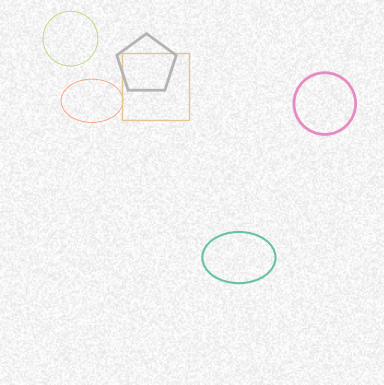[{"shape": "oval", "thickness": 1.5, "radius": 0.48, "center": [0.621, 0.331]}, {"shape": "oval", "thickness": 0.5, "radius": 0.4, "center": [0.239, 0.738]}, {"shape": "circle", "thickness": 2, "radius": 0.4, "center": [0.844, 0.731]}, {"shape": "circle", "thickness": 0.5, "radius": 0.36, "center": [0.183, 0.9]}, {"shape": "square", "thickness": 1, "radius": 0.43, "center": [0.405, 0.776]}, {"shape": "pentagon", "thickness": 2, "radius": 0.41, "center": [0.381, 0.831]}]